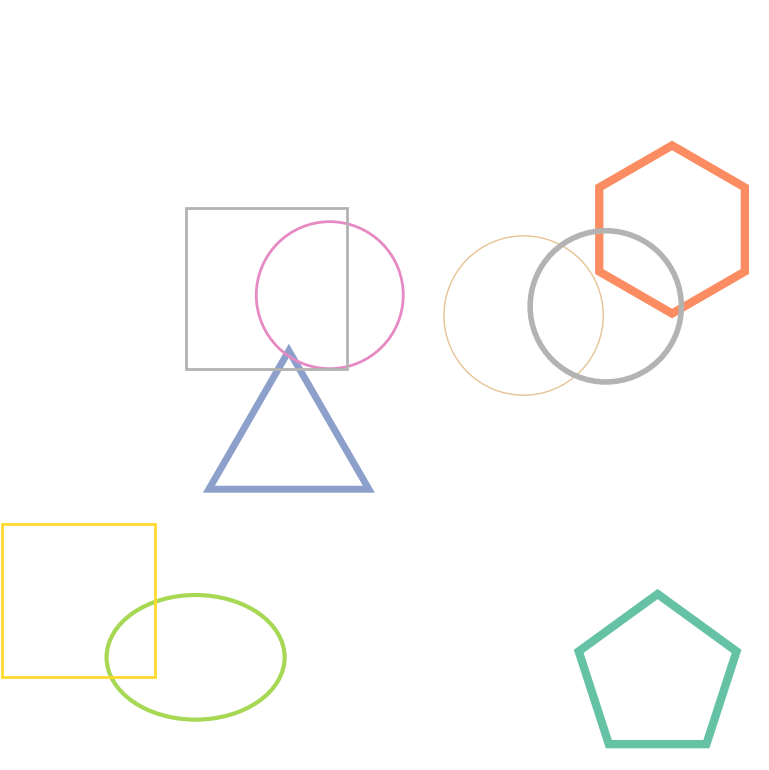[{"shape": "pentagon", "thickness": 3, "radius": 0.54, "center": [0.854, 0.121]}, {"shape": "hexagon", "thickness": 3, "radius": 0.55, "center": [0.873, 0.702]}, {"shape": "triangle", "thickness": 2.5, "radius": 0.6, "center": [0.375, 0.425]}, {"shape": "circle", "thickness": 1, "radius": 0.48, "center": [0.428, 0.617]}, {"shape": "oval", "thickness": 1.5, "radius": 0.58, "center": [0.254, 0.146]}, {"shape": "square", "thickness": 1, "radius": 0.5, "center": [0.102, 0.22]}, {"shape": "circle", "thickness": 0.5, "radius": 0.52, "center": [0.68, 0.59]}, {"shape": "circle", "thickness": 2, "radius": 0.49, "center": [0.787, 0.602]}, {"shape": "square", "thickness": 1, "radius": 0.52, "center": [0.346, 0.625]}]